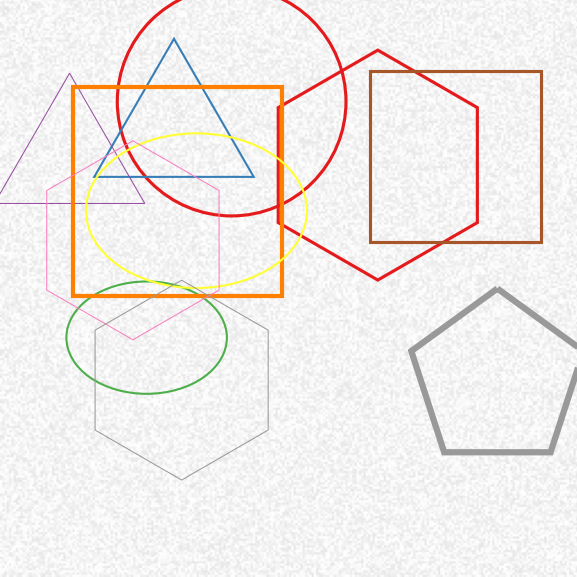[{"shape": "hexagon", "thickness": 1.5, "radius": 1.0, "center": [0.654, 0.713]}, {"shape": "circle", "thickness": 1.5, "radius": 0.99, "center": [0.401, 0.823]}, {"shape": "triangle", "thickness": 1, "radius": 0.8, "center": [0.301, 0.773]}, {"shape": "oval", "thickness": 1, "radius": 0.69, "center": [0.254, 0.414]}, {"shape": "triangle", "thickness": 0.5, "radius": 0.75, "center": [0.12, 0.722]}, {"shape": "square", "thickness": 2, "radius": 0.91, "center": [0.307, 0.667]}, {"shape": "oval", "thickness": 1, "radius": 0.96, "center": [0.34, 0.634]}, {"shape": "square", "thickness": 1.5, "radius": 0.74, "center": [0.789, 0.728]}, {"shape": "hexagon", "thickness": 0.5, "radius": 0.86, "center": [0.23, 0.583]}, {"shape": "hexagon", "thickness": 0.5, "radius": 0.87, "center": [0.315, 0.341]}, {"shape": "pentagon", "thickness": 3, "radius": 0.78, "center": [0.861, 0.343]}]